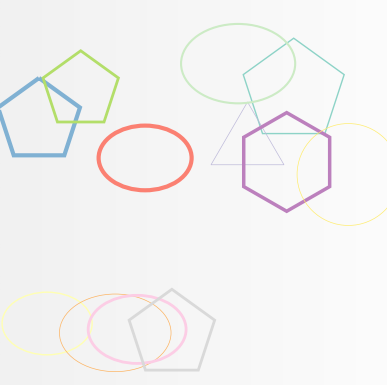[{"shape": "pentagon", "thickness": 1, "radius": 0.68, "center": [0.758, 0.764]}, {"shape": "oval", "thickness": 1, "radius": 0.58, "center": [0.122, 0.16]}, {"shape": "triangle", "thickness": 0.5, "radius": 0.54, "center": [0.639, 0.626]}, {"shape": "oval", "thickness": 3, "radius": 0.6, "center": [0.374, 0.59]}, {"shape": "pentagon", "thickness": 3, "radius": 0.56, "center": [0.101, 0.686]}, {"shape": "oval", "thickness": 0.5, "radius": 0.72, "center": [0.297, 0.135]}, {"shape": "pentagon", "thickness": 2, "radius": 0.51, "center": [0.208, 0.766]}, {"shape": "oval", "thickness": 2, "radius": 0.63, "center": [0.354, 0.144]}, {"shape": "pentagon", "thickness": 2, "radius": 0.58, "center": [0.444, 0.133]}, {"shape": "hexagon", "thickness": 2.5, "radius": 0.64, "center": [0.74, 0.579]}, {"shape": "oval", "thickness": 1.5, "radius": 0.74, "center": [0.615, 0.835]}, {"shape": "circle", "thickness": 0.5, "radius": 0.66, "center": [0.899, 0.547]}]